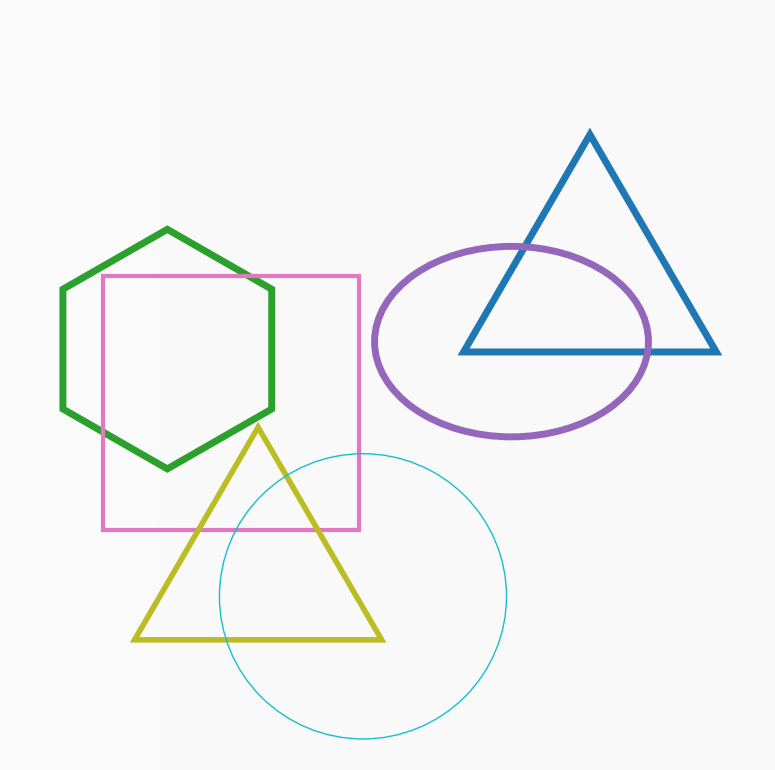[{"shape": "triangle", "thickness": 2.5, "radius": 0.94, "center": [0.761, 0.637]}, {"shape": "hexagon", "thickness": 2.5, "radius": 0.78, "center": [0.216, 0.547]}, {"shape": "oval", "thickness": 2.5, "radius": 0.88, "center": [0.66, 0.556]}, {"shape": "square", "thickness": 1.5, "radius": 0.83, "center": [0.298, 0.477]}, {"shape": "triangle", "thickness": 2, "radius": 0.92, "center": [0.333, 0.261]}, {"shape": "circle", "thickness": 0.5, "radius": 0.93, "center": [0.468, 0.226]}]